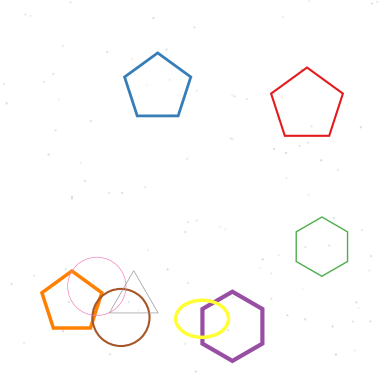[{"shape": "pentagon", "thickness": 1.5, "radius": 0.49, "center": [0.797, 0.727]}, {"shape": "pentagon", "thickness": 2, "radius": 0.45, "center": [0.41, 0.772]}, {"shape": "hexagon", "thickness": 1, "radius": 0.38, "center": [0.836, 0.359]}, {"shape": "hexagon", "thickness": 3, "radius": 0.45, "center": [0.604, 0.152]}, {"shape": "pentagon", "thickness": 2.5, "radius": 0.41, "center": [0.187, 0.214]}, {"shape": "oval", "thickness": 2.5, "radius": 0.34, "center": [0.525, 0.172]}, {"shape": "circle", "thickness": 1.5, "radius": 0.37, "center": [0.314, 0.175]}, {"shape": "circle", "thickness": 0.5, "radius": 0.38, "center": [0.251, 0.256]}, {"shape": "triangle", "thickness": 0.5, "radius": 0.37, "center": [0.347, 0.224]}]